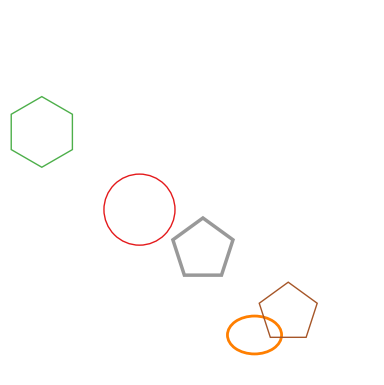[{"shape": "circle", "thickness": 1, "radius": 0.46, "center": [0.362, 0.455]}, {"shape": "hexagon", "thickness": 1, "radius": 0.46, "center": [0.109, 0.657]}, {"shape": "oval", "thickness": 2, "radius": 0.35, "center": [0.661, 0.13]}, {"shape": "pentagon", "thickness": 1, "radius": 0.4, "center": [0.749, 0.188]}, {"shape": "pentagon", "thickness": 2.5, "radius": 0.41, "center": [0.527, 0.352]}]